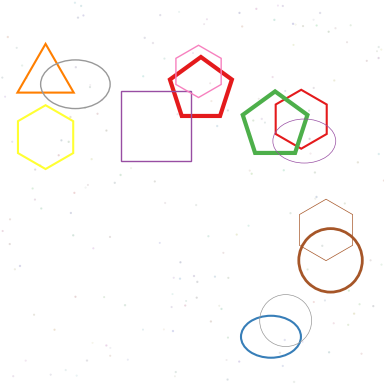[{"shape": "pentagon", "thickness": 3, "radius": 0.42, "center": [0.522, 0.767]}, {"shape": "hexagon", "thickness": 1.5, "radius": 0.38, "center": [0.782, 0.69]}, {"shape": "oval", "thickness": 1.5, "radius": 0.39, "center": [0.704, 0.125]}, {"shape": "pentagon", "thickness": 3, "radius": 0.44, "center": [0.714, 0.674]}, {"shape": "square", "thickness": 1, "radius": 0.45, "center": [0.405, 0.673]}, {"shape": "oval", "thickness": 0.5, "radius": 0.41, "center": [0.79, 0.634]}, {"shape": "triangle", "thickness": 1.5, "radius": 0.42, "center": [0.118, 0.802]}, {"shape": "hexagon", "thickness": 1.5, "radius": 0.41, "center": [0.118, 0.644]}, {"shape": "hexagon", "thickness": 0.5, "radius": 0.4, "center": [0.847, 0.403]}, {"shape": "circle", "thickness": 2, "radius": 0.41, "center": [0.859, 0.324]}, {"shape": "hexagon", "thickness": 1, "radius": 0.34, "center": [0.516, 0.815]}, {"shape": "circle", "thickness": 0.5, "radius": 0.34, "center": [0.742, 0.167]}, {"shape": "oval", "thickness": 1, "radius": 0.45, "center": [0.196, 0.781]}]